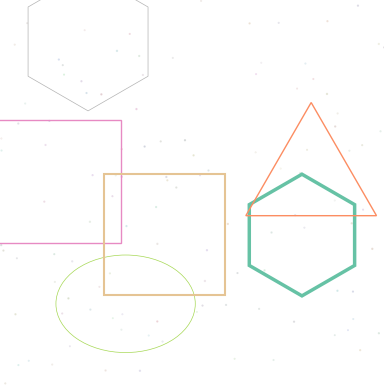[{"shape": "hexagon", "thickness": 2.5, "radius": 0.79, "center": [0.784, 0.39]}, {"shape": "triangle", "thickness": 1, "radius": 0.98, "center": [0.808, 0.538]}, {"shape": "square", "thickness": 1, "radius": 0.8, "center": [0.155, 0.527]}, {"shape": "oval", "thickness": 0.5, "radius": 0.9, "center": [0.326, 0.211]}, {"shape": "square", "thickness": 1.5, "radius": 0.79, "center": [0.427, 0.39]}, {"shape": "hexagon", "thickness": 0.5, "radius": 0.9, "center": [0.229, 0.892]}]